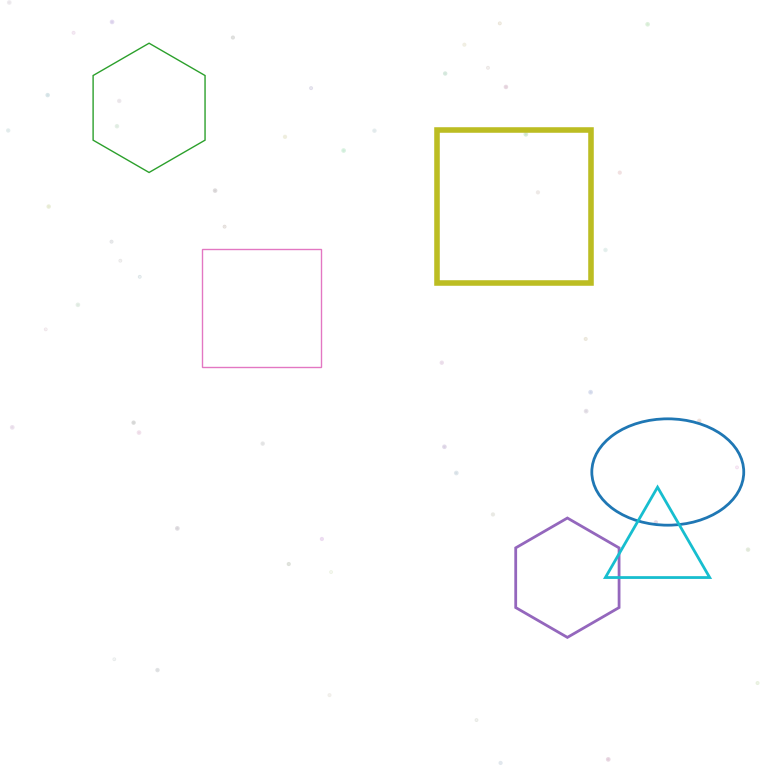[{"shape": "oval", "thickness": 1, "radius": 0.49, "center": [0.867, 0.387]}, {"shape": "hexagon", "thickness": 0.5, "radius": 0.42, "center": [0.194, 0.86]}, {"shape": "hexagon", "thickness": 1, "radius": 0.39, "center": [0.737, 0.25]}, {"shape": "square", "thickness": 0.5, "radius": 0.38, "center": [0.34, 0.6]}, {"shape": "square", "thickness": 2, "radius": 0.5, "center": [0.667, 0.732]}, {"shape": "triangle", "thickness": 1, "radius": 0.39, "center": [0.854, 0.289]}]